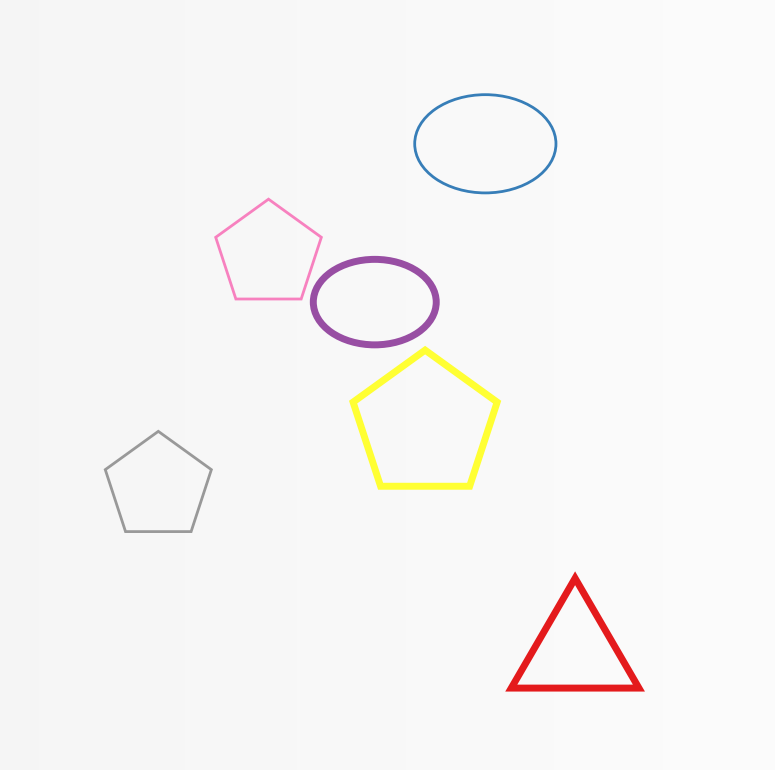[{"shape": "triangle", "thickness": 2.5, "radius": 0.48, "center": [0.742, 0.154]}, {"shape": "oval", "thickness": 1, "radius": 0.46, "center": [0.626, 0.813]}, {"shape": "oval", "thickness": 2.5, "radius": 0.4, "center": [0.484, 0.608]}, {"shape": "pentagon", "thickness": 2.5, "radius": 0.49, "center": [0.549, 0.448]}, {"shape": "pentagon", "thickness": 1, "radius": 0.36, "center": [0.346, 0.67]}, {"shape": "pentagon", "thickness": 1, "radius": 0.36, "center": [0.204, 0.368]}]